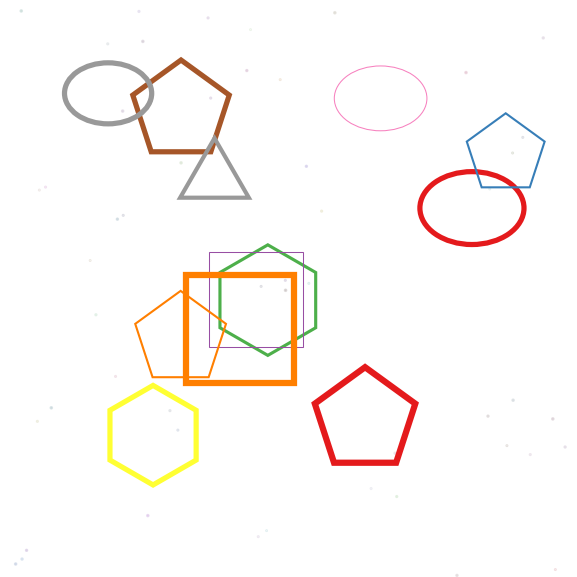[{"shape": "pentagon", "thickness": 3, "radius": 0.46, "center": [0.632, 0.272]}, {"shape": "oval", "thickness": 2.5, "radius": 0.45, "center": [0.817, 0.639]}, {"shape": "pentagon", "thickness": 1, "radius": 0.35, "center": [0.876, 0.732]}, {"shape": "hexagon", "thickness": 1.5, "radius": 0.48, "center": [0.464, 0.479]}, {"shape": "square", "thickness": 0.5, "radius": 0.41, "center": [0.443, 0.48]}, {"shape": "square", "thickness": 3, "radius": 0.47, "center": [0.416, 0.43]}, {"shape": "pentagon", "thickness": 1, "radius": 0.41, "center": [0.313, 0.413]}, {"shape": "hexagon", "thickness": 2.5, "radius": 0.43, "center": [0.265, 0.246]}, {"shape": "pentagon", "thickness": 2.5, "radius": 0.44, "center": [0.313, 0.807]}, {"shape": "oval", "thickness": 0.5, "radius": 0.4, "center": [0.659, 0.829]}, {"shape": "oval", "thickness": 2.5, "radius": 0.38, "center": [0.187, 0.838]}, {"shape": "triangle", "thickness": 2, "radius": 0.34, "center": [0.371, 0.691]}]